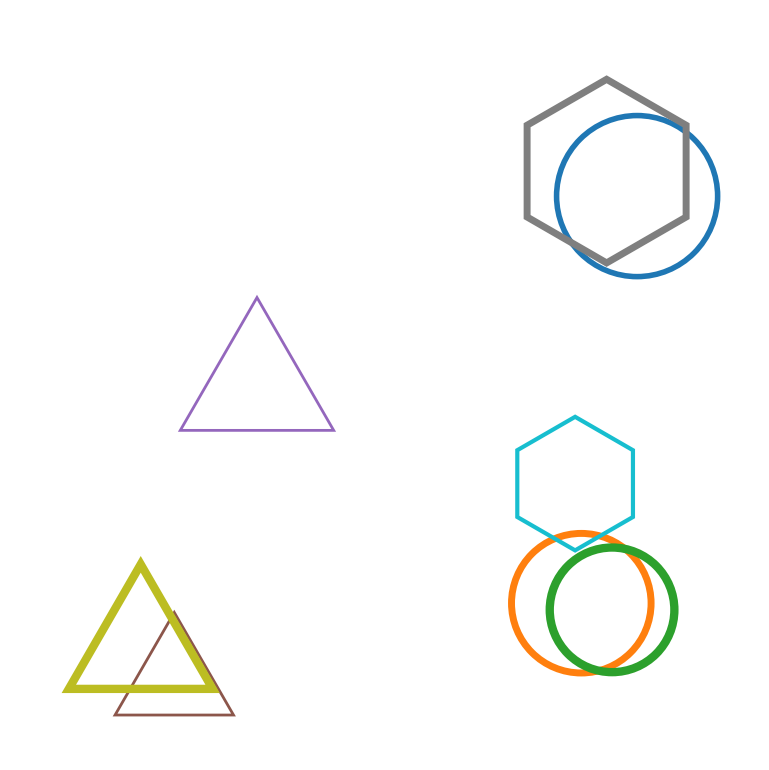[{"shape": "circle", "thickness": 2, "radius": 0.52, "center": [0.827, 0.745]}, {"shape": "circle", "thickness": 2.5, "radius": 0.45, "center": [0.755, 0.217]}, {"shape": "circle", "thickness": 3, "radius": 0.4, "center": [0.795, 0.208]}, {"shape": "triangle", "thickness": 1, "radius": 0.58, "center": [0.334, 0.499]}, {"shape": "triangle", "thickness": 1, "radius": 0.44, "center": [0.226, 0.116]}, {"shape": "hexagon", "thickness": 2.5, "radius": 0.6, "center": [0.788, 0.778]}, {"shape": "triangle", "thickness": 3, "radius": 0.54, "center": [0.183, 0.159]}, {"shape": "hexagon", "thickness": 1.5, "radius": 0.43, "center": [0.747, 0.372]}]